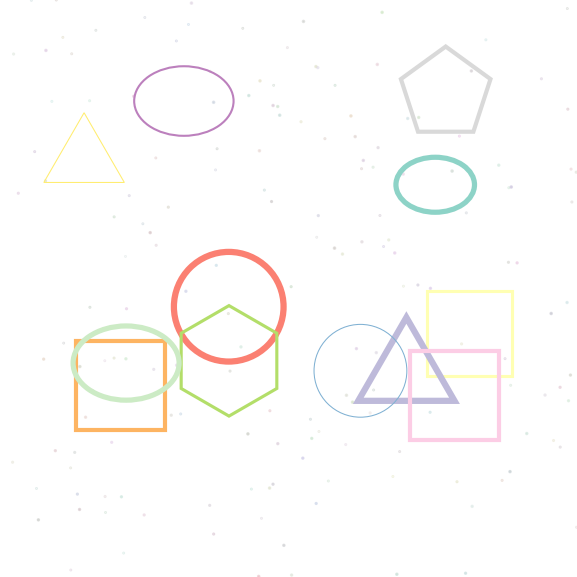[{"shape": "oval", "thickness": 2.5, "radius": 0.34, "center": [0.754, 0.679]}, {"shape": "square", "thickness": 1.5, "radius": 0.37, "center": [0.813, 0.422]}, {"shape": "triangle", "thickness": 3, "radius": 0.48, "center": [0.704, 0.353]}, {"shape": "circle", "thickness": 3, "radius": 0.47, "center": [0.396, 0.468]}, {"shape": "circle", "thickness": 0.5, "radius": 0.4, "center": [0.624, 0.357]}, {"shape": "square", "thickness": 2, "radius": 0.39, "center": [0.209, 0.332]}, {"shape": "hexagon", "thickness": 1.5, "radius": 0.48, "center": [0.397, 0.374]}, {"shape": "square", "thickness": 2, "radius": 0.38, "center": [0.787, 0.314]}, {"shape": "pentagon", "thickness": 2, "radius": 0.41, "center": [0.772, 0.837]}, {"shape": "oval", "thickness": 1, "radius": 0.43, "center": [0.318, 0.824]}, {"shape": "oval", "thickness": 2.5, "radius": 0.46, "center": [0.218, 0.37]}, {"shape": "triangle", "thickness": 0.5, "radius": 0.4, "center": [0.146, 0.723]}]